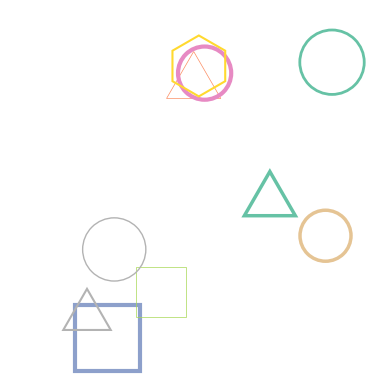[{"shape": "triangle", "thickness": 2.5, "radius": 0.38, "center": [0.701, 0.478]}, {"shape": "circle", "thickness": 2, "radius": 0.42, "center": [0.862, 0.838]}, {"shape": "triangle", "thickness": 0.5, "radius": 0.41, "center": [0.503, 0.785]}, {"shape": "square", "thickness": 3, "radius": 0.42, "center": [0.28, 0.122]}, {"shape": "circle", "thickness": 3, "radius": 0.35, "center": [0.531, 0.81]}, {"shape": "square", "thickness": 0.5, "radius": 0.32, "center": [0.418, 0.242]}, {"shape": "hexagon", "thickness": 1.5, "radius": 0.4, "center": [0.516, 0.829]}, {"shape": "circle", "thickness": 2.5, "radius": 0.33, "center": [0.845, 0.388]}, {"shape": "triangle", "thickness": 1.5, "radius": 0.36, "center": [0.226, 0.179]}, {"shape": "circle", "thickness": 1, "radius": 0.41, "center": [0.297, 0.352]}]